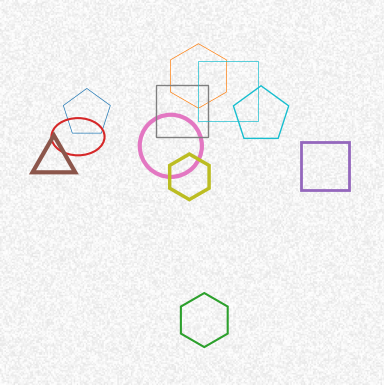[{"shape": "pentagon", "thickness": 0.5, "radius": 0.32, "center": [0.226, 0.706]}, {"shape": "hexagon", "thickness": 0.5, "radius": 0.42, "center": [0.515, 0.803]}, {"shape": "hexagon", "thickness": 1.5, "radius": 0.35, "center": [0.531, 0.169]}, {"shape": "oval", "thickness": 1.5, "radius": 0.35, "center": [0.203, 0.645]}, {"shape": "square", "thickness": 2, "radius": 0.31, "center": [0.844, 0.569]}, {"shape": "triangle", "thickness": 3, "radius": 0.32, "center": [0.14, 0.584]}, {"shape": "circle", "thickness": 3, "radius": 0.4, "center": [0.444, 0.621]}, {"shape": "square", "thickness": 1, "radius": 0.34, "center": [0.473, 0.712]}, {"shape": "hexagon", "thickness": 2.5, "radius": 0.3, "center": [0.492, 0.541]}, {"shape": "square", "thickness": 0.5, "radius": 0.39, "center": [0.592, 0.763]}, {"shape": "pentagon", "thickness": 1, "radius": 0.38, "center": [0.678, 0.702]}]